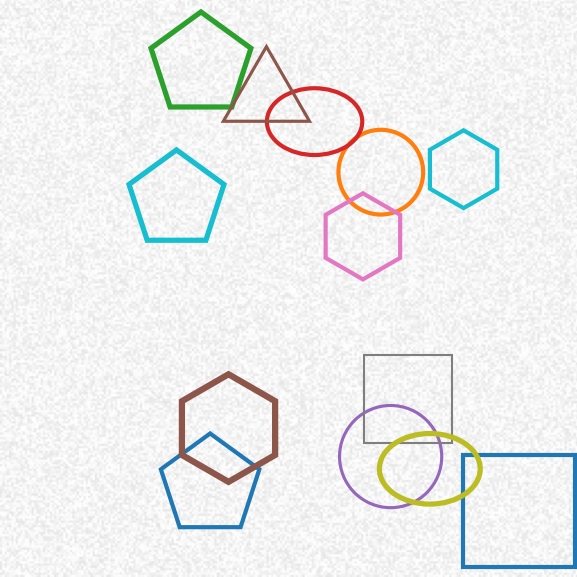[{"shape": "square", "thickness": 2, "radius": 0.49, "center": [0.898, 0.114]}, {"shape": "pentagon", "thickness": 2, "radius": 0.45, "center": [0.364, 0.159]}, {"shape": "circle", "thickness": 2, "radius": 0.37, "center": [0.659, 0.701]}, {"shape": "pentagon", "thickness": 2.5, "radius": 0.45, "center": [0.348, 0.887]}, {"shape": "oval", "thickness": 2, "radius": 0.41, "center": [0.545, 0.789]}, {"shape": "circle", "thickness": 1.5, "radius": 0.44, "center": [0.676, 0.209]}, {"shape": "triangle", "thickness": 1.5, "radius": 0.43, "center": [0.461, 0.832]}, {"shape": "hexagon", "thickness": 3, "radius": 0.47, "center": [0.396, 0.258]}, {"shape": "hexagon", "thickness": 2, "radius": 0.37, "center": [0.628, 0.59]}, {"shape": "square", "thickness": 1, "radius": 0.38, "center": [0.706, 0.308]}, {"shape": "oval", "thickness": 2.5, "radius": 0.44, "center": [0.744, 0.187]}, {"shape": "hexagon", "thickness": 2, "radius": 0.34, "center": [0.803, 0.706]}, {"shape": "pentagon", "thickness": 2.5, "radius": 0.43, "center": [0.306, 0.653]}]